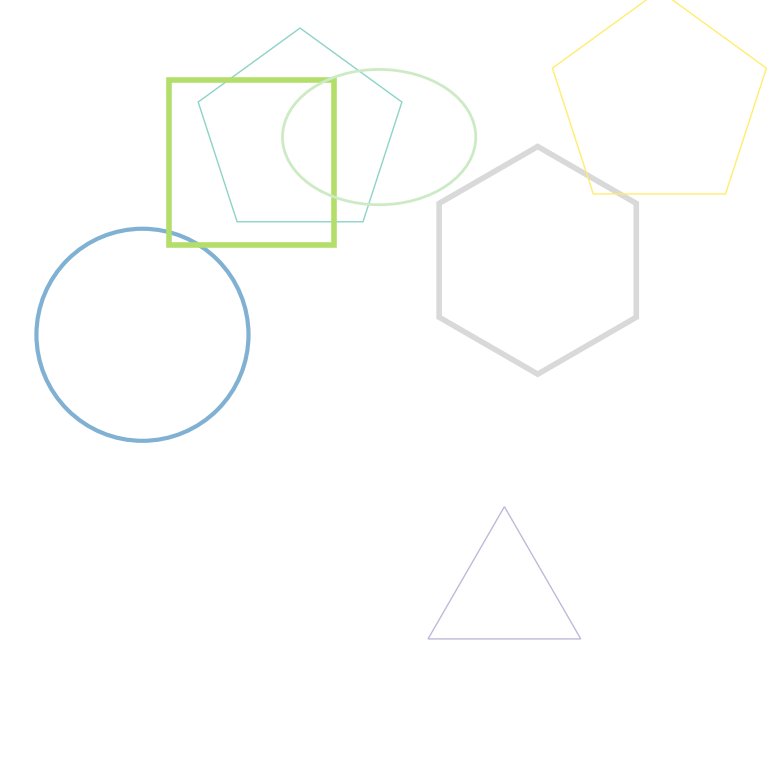[{"shape": "pentagon", "thickness": 0.5, "radius": 0.7, "center": [0.39, 0.824]}, {"shape": "triangle", "thickness": 0.5, "radius": 0.57, "center": [0.655, 0.228]}, {"shape": "circle", "thickness": 1.5, "radius": 0.69, "center": [0.185, 0.565]}, {"shape": "square", "thickness": 2, "radius": 0.53, "center": [0.327, 0.789]}, {"shape": "hexagon", "thickness": 2, "radius": 0.74, "center": [0.698, 0.662]}, {"shape": "oval", "thickness": 1, "radius": 0.63, "center": [0.492, 0.822]}, {"shape": "pentagon", "thickness": 0.5, "radius": 0.73, "center": [0.856, 0.866]}]